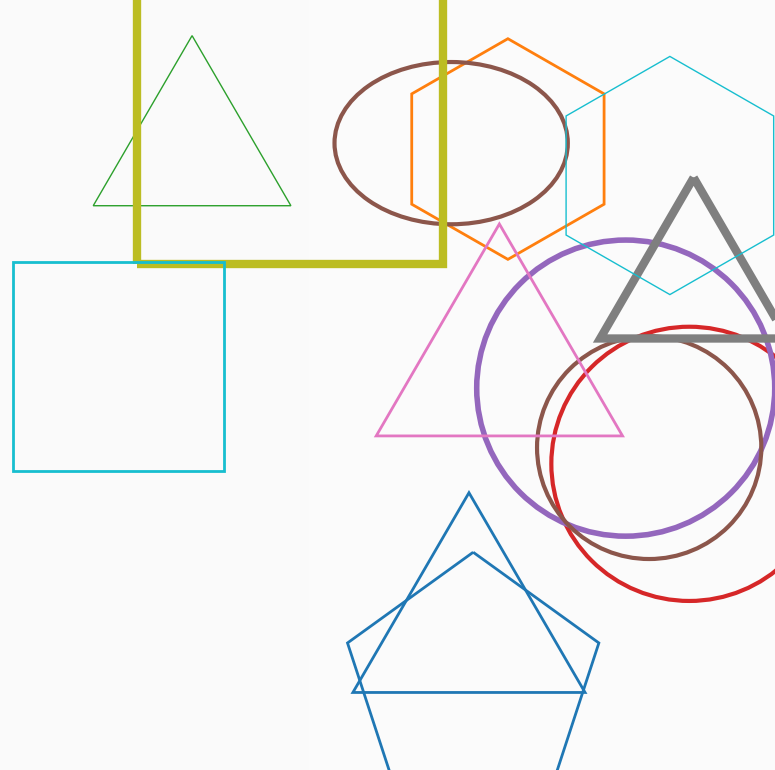[{"shape": "pentagon", "thickness": 1, "radius": 0.85, "center": [0.611, 0.112]}, {"shape": "triangle", "thickness": 1, "radius": 0.86, "center": [0.605, 0.187]}, {"shape": "hexagon", "thickness": 1, "radius": 0.72, "center": [0.655, 0.806]}, {"shape": "triangle", "thickness": 0.5, "radius": 0.74, "center": [0.248, 0.806]}, {"shape": "circle", "thickness": 1.5, "radius": 0.89, "center": [0.889, 0.398]}, {"shape": "circle", "thickness": 2, "radius": 0.96, "center": [0.807, 0.496]}, {"shape": "circle", "thickness": 1.5, "radius": 0.72, "center": [0.838, 0.419]}, {"shape": "oval", "thickness": 1.5, "radius": 0.75, "center": [0.582, 0.814]}, {"shape": "triangle", "thickness": 1, "radius": 0.92, "center": [0.644, 0.526]}, {"shape": "triangle", "thickness": 3, "radius": 0.7, "center": [0.895, 0.63]}, {"shape": "square", "thickness": 3, "radius": 0.99, "center": [0.374, 0.854]}, {"shape": "square", "thickness": 1, "radius": 0.68, "center": [0.153, 0.524]}, {"shape": "hexagon", "thickness": 0.5, "radius": 0.77, "center": [0.864, 0.772]}]